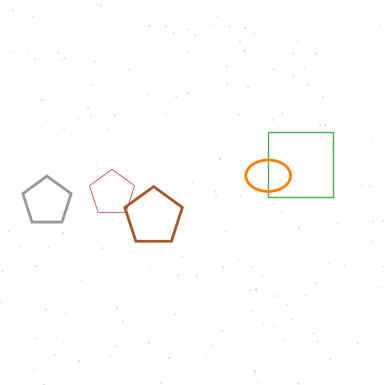[{"shape": "pentagon", "thickness": 0.5, "radius": 0.31, "center": [0.291, 0.498]}, {"shape": "square", "thickness": 1, "radius": 0.42, "center": [0.781, 0.573]}, {"shape": "oval", "thickness": 2, "radius": 0.29, "center": [0.697, 0.544]}, {"shape": "pentagon", "thickness": 2, "radius": 0.39, "center": [0.399, 0.437]}, {"shape": "pentagon", "thickness": 2, "radius": 0.33, "center": [0.122, 0.477]}]